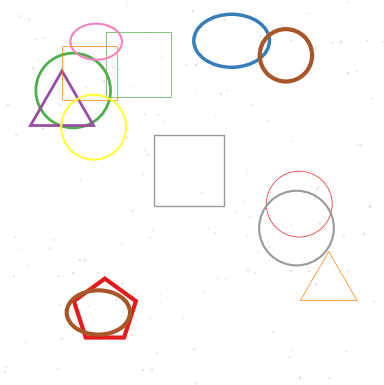[{"shape": "circle", "thickness": 0.5, "radius": 0.43, "center": [0.777, 0.47]}, {"shape": "pentagon", "thickness": 3, "radius": 0.42, "center": [0.272, 0.192]}, {"shape": "oval", "thickness": 2.5, "radius": 0.49, "center": [0.602, 0.894]}, {"shape": "circle", "thickness": 2, "radius": 0.49, "center": [0.19, 0.765]}, {"shape": "square", "thickness": 0.5, "radius": 0.42, "center": [0.36, 0.832]}, {"shape": "triangle", "thickness": 2, "radius": 0.47, "center": [0.161, 0.721]}, {"shape": "square", "thickness": 0.5, "radius": 0.35, "center": [0.233, 0.81]}, {"shape": "triangle", "thickness": 0.5, "radius": 0.43, "center": [0.854, 0.262]}, {"shape": "circle", "thickness": 1.5, "radius": 0.42, "center": [0.243, 0.67]}, {"shape": "circle", "thickness": 3, "radius": 0.34, "center": [0.743, 0.856]}, {"shape": "oval", "thickness": 3, "radius": 0.41, "center": [0.255, 0.188]}, {"shape": "oval", "thickness": 1.5, "radius": 0.33, "center": [0.25, 0.892]}, {"shape": "square", "thickness": 1, "radius": 0.46, "center": [0.491, 0.557]}, {"shape": "circle", "thickness": 1.5, "radius": 0.48, "center": [0.77, 0.408]}]